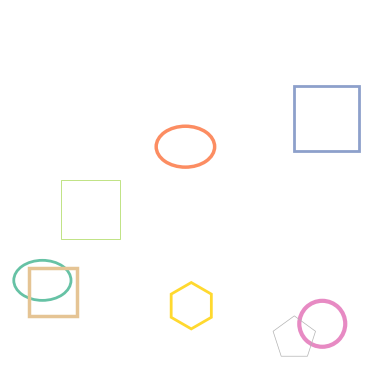[{"shape": "oval", "thickness": 2, "radius": 0.37, "center": [0.11, 0.272]}, {"shape": "oval", "thickness": 2.5, "radius": 0.38, "center": [0.482, 0.619]}, {"shape": "square", "thickness": 2, "radius": 0.42, "center": [0.848, 0.692]}, {"shape": "circle", "thickness": 3, "radius": 0.3, "center": [0.837, 0.159]}, {"shape": "square", "thickness": 0.5, "radius": 0.38, "center": [0.234, 0.456]}, {"shape": "hexagon", "thickness": 2, "radius": 0.3, "center": [0.497, 0.206]}, {"shape": "square", "thickness": 2.5, "radius": 0.31, "center": [0.137, 0.241]}, {"shape": "pentagon", "thickness": 0.5, "radius": 0.29, "center": [0.764, 0.122]}]